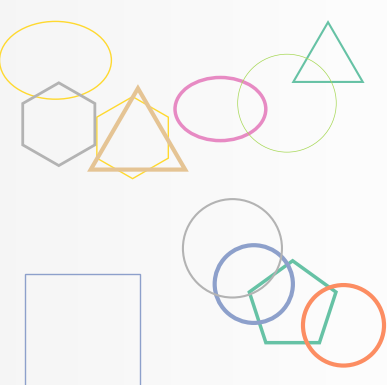[{"shape": "triangle", "thickness": 1.5, "radius": 0.52, "center": [0.847, 0.839]}, {"shape": "pentagon", "thickness": 2.5, "radius": 0.59, "center": [0.755, 0.205]}, {"shape": "circle", "thickness": 3, "radius": 0.52, "center": [0.886, 0.155]}, {"shape": "circle", "thickness": 3, "radius": 0.5, "center": [0.655, 0.262]}, {"shape": "square", "thickness": 1, "radius": 0.75, "center": [0.213, 0.14]}, {"shape": "oval", "thickness": 2.5, "radius": 0.59, "center": [0.569, 0.717]}, {"shape": "circle", "thickness": 0.5, "radius": 0.64, "center": [0.741, 0.732]}, {"shape": "oval", "thickness": 1, "radius": 0.72, "center": [0.143, 0.843]}, {"shape": "hexagon", "thickness": 1, "radius": 0.53, "center": [0.342, 0.642]}, {"shape": "triangle", "thickness": 3, "radius": 0.7, "center": [0.356, 0.63]}, {"shape": "hexagon", "thickness": 2, "radius": 0.54, "center": [0.152, 0.677]}, {"shape": "circle", "thickness": 1.5, "radius": 0.64, "center": [0.6, 0.355]}]